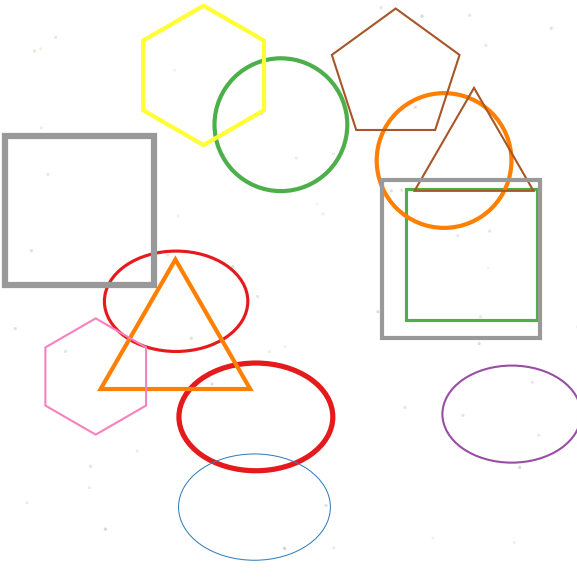[{"shape": "oval", "thickness": 2.5, "radius": 0.67, "center": [0.443, 0.277]}, {"shape": "oval", "thickness": 1.5, "radius": 0.62, "center": [0.305, 0.477]}, {"shape": "oval", "thickness": 0.5, "radius": 0.66, "center": [0.441, 0.121]}, {"shape": "square", "thickness": 1.5, "radius": 0.57, "center": [0.817, 0.558]}, {"shape": "circle", "thickness": 2, "radius": 0.57, "center": [0.486, 0.783]}, {"shape": "oval", "thickness": 1, "radius": 0.6, "center": [0.886, 0.282]}, {"shape": "triangle", "thickness": 2, "radius": 0.75, "center": [0.304, 0.4]}, {"shape": "circle", "thickness": 2, "radius": 0.58, "center": [0.769, 0.721]}, {"shape": "hexagon", "thickness": 2, "radius": 0.6, "center": [0.353, 0.869]}, {"shape": "pentagon", "thickness": 1, "radius": 0.58, "center": [0.685, 0.868]}, {"shape": "triangle", "thickness": 1, "radius": 0.59, "center": [0.821, 0.728]}, {"shape": "hexagon", "thickness": 1, "radius": 0.5, "center": [0.166, 0.347]}, {"shape": "square", "thickness": 3, "radius": 0.65, "center": [0.138, 0.634]}, {"shape": "square", "thickness": 2, "radius": 0.68, "center": [0.798, 0.551]}]